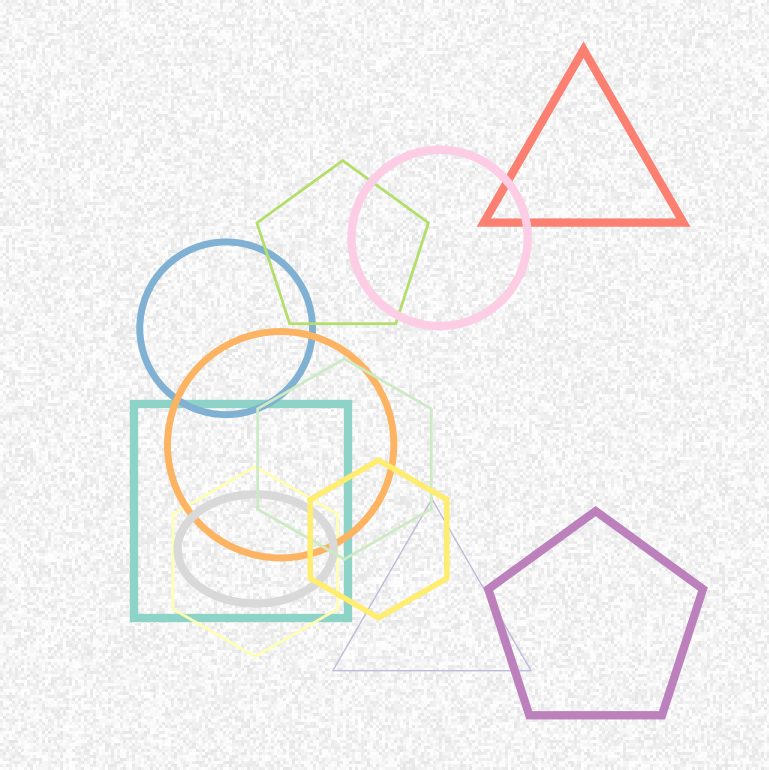[{"shape": "square", "thickness": 3, "radius": 0.7, "center": [0.313, 0.336]}, {"shape": "hexagon", "thickness": 1, "radius": 0.62, "center": [0.331, 0.271]}, {"shape": "triangle", "thickness": 0.5, "radius": 0.74, "center": [0.561, 0.203]}, {"shape": "triangle", "thickness": 3, "radius": 0.75, "center": [0.758, 0.786]}, {"shape": "circle", "thickness": 2.5, "radius": 0.56, "center": [0.294, 0.574]}, {"shape": "circle", "thickness": 2.5, "radius": 0.74, "center": [0.364, 0.422]}, {"shape": "pentagon", "thickness": 1, "radius": 0.59, "center": [0.445, 0.674]}, {"shape": "circle", "thickness": 3, "radius": 0.57, "center": [0.571, 0.691]}, {"shape": "oval", "thickness": 3, "radius": 0.51, "center": [0.332, 0.287]}, {"shape": "pentagon", "thickness": 3, "radius": 0.73, "center": [0.774, 0.19]}, {"shape": "hexagon", "thickness": 1, "radius": 0.65, "center": [0.447, 0.404]}, {"shape": "hexagon", "thickness": 2, "radius": 0.51, "center": [0.492, 0.3]}]